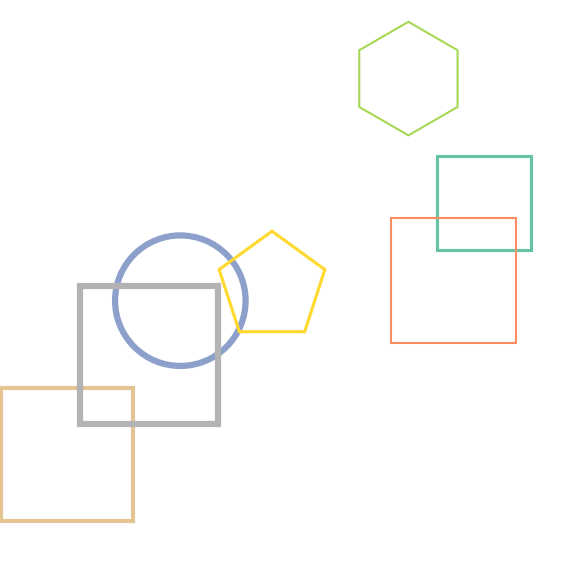[{"shape": "square", "thickness": 1.5, "radius": 0.41, "center": [0.837, 0.648]}, {"shape": "square", "thickness": 1, "radius": 0.54, "center": [0.786, 0.514]}, {"shape": "circle", "thickness": 3, "radius": 0.57, "center": [0.312, 0.478]}, {"shape": "hexagon", "thickness": 1, "radius": 0.49, "center": [0.707, 0.863]}, {"shape": "pentagon", "thickness": 1.5, "radius": 0.48, "center": [0.471, 0.503]}, {"shape": "square", "thickness": 2, "radius": 0.57, "center": [0.116, 0.212]}, {"shape": "square", "thickness": 3, "radius": 0.6, "center": [0.258, 0.384]}]